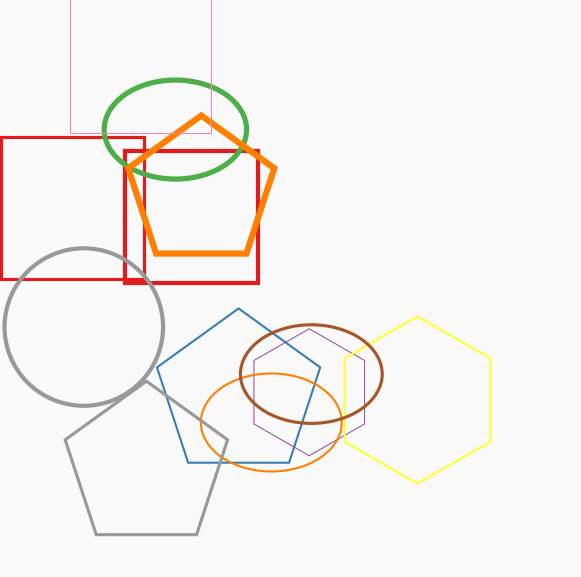[{"shape": "square", "thickness": 2, "radius": 0.57, "center": [0.329, 0.624]}, {"shape": "square", "thickness": 1.5, "radius": 0.62, "center": [0.126, 0.639]}, {"shape": "pentagon", "thickness": 1, "radius": 0.74, "center": [0.41, 0.317]}, {"shape": "oval", "thickness": 2.5, "radius": 0.61, "center": [0.302, 0.775]}, {"shape": "hexagon", "thickness": 0.5, "radius": 0.55, "center": [0.532, 0.32]}, {"shape": "oval", "thickness": 1, "radius": 0.61, "center": [0.467, 0.268]}, {"shape": "pentagon", "thickness": 3, "radius": 0.66, "center": [0.346, 0.667]}, {"shape": "hexagon", "thickness": 1, "radius": 0.72, "center": [0.718, 0.306]}, {"shape": "oval", "thickness": 1.5, "radius": 0.61, "center": [0.536, 0.351]}, {"shape": "square", "thickness": 0.5, "radius": 0.61, "center": [0.242, 0.89]}, {"shape": "circle", "thickness": 2, "radius": 0.68, "center": [0.144, 0.433]}, {"shape": "pentagon", "thickness": 1.5, "radius": 0.73, "center": [0.252, 0.192]}]